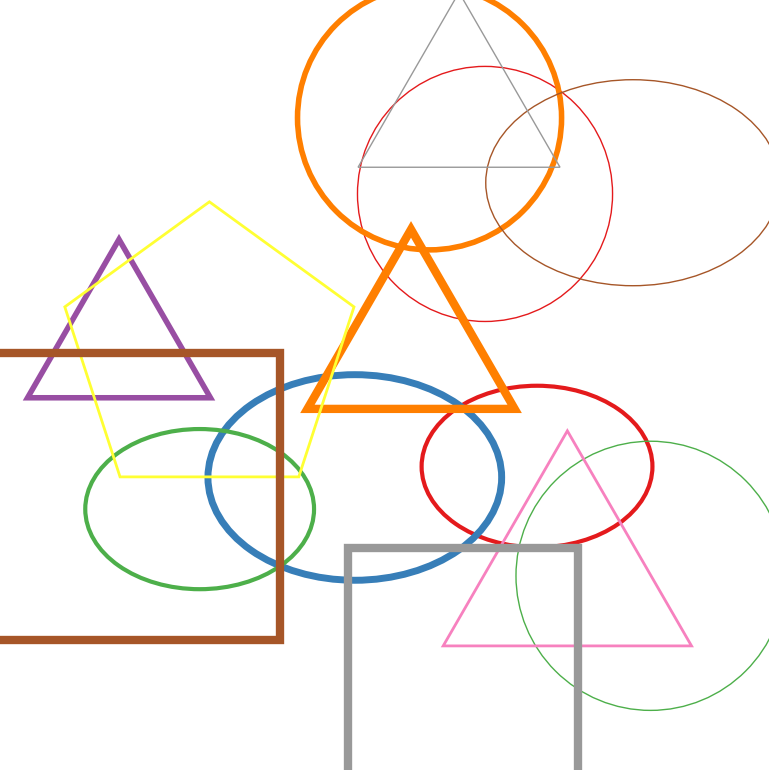[{"shape": "oval", "thickness": 1.5, "radius": 0.75, "center": [0.697, 0.394]}, {"shape": "circle", "thickness": 0.5, "radius": 0.83, "center": [0.63, 0.748]}, {"shape": "oval", "thickness": 2.5, "radius": 0.95, "center": [0.461, 0.38]}, {"shape": "circle", "thickness": 0.5, "radius": 0.87, "center": [0.845, 0.252]}, {"shape": "oval", "thickness": 1.5, "radius": 0.74, "center": [0.259, 0.339]}, {"shape": "triangle", "thickness": 2, "radius": 0.69, "center": [0.155, 0.552]}, {"shape": "triangle", "thickness": 3, "radius": 0.78, "center": [0.534, 0.547]}, {"shape": "circle", "thickness": 2, "radius": 0.86, "center": [0.558, 0.847]}, {"shape": "pentagon", "thickness": 1, "radius": 0.99, "center": [0.272, 0.54]}, {"shape": "oval", "thickness": 0.5, "radius": 0.96, "center": [0.822, 0.763]}, {"shape": "square", "thickness": 3, "radius": 0.93, "center": [0.178, 0.356]}, {"shape": "triangle", "thickness": 1, "radius": 0.93, "center": [0.737, 0.254]}, {"shape": "triangle", "thickness": 0.5, "radius": 0.76, "center": [0.596, 0.858]}, {"shape": "square", "thickness": 3, "radius": 0.75, "center": [0.601, 0.139]}]